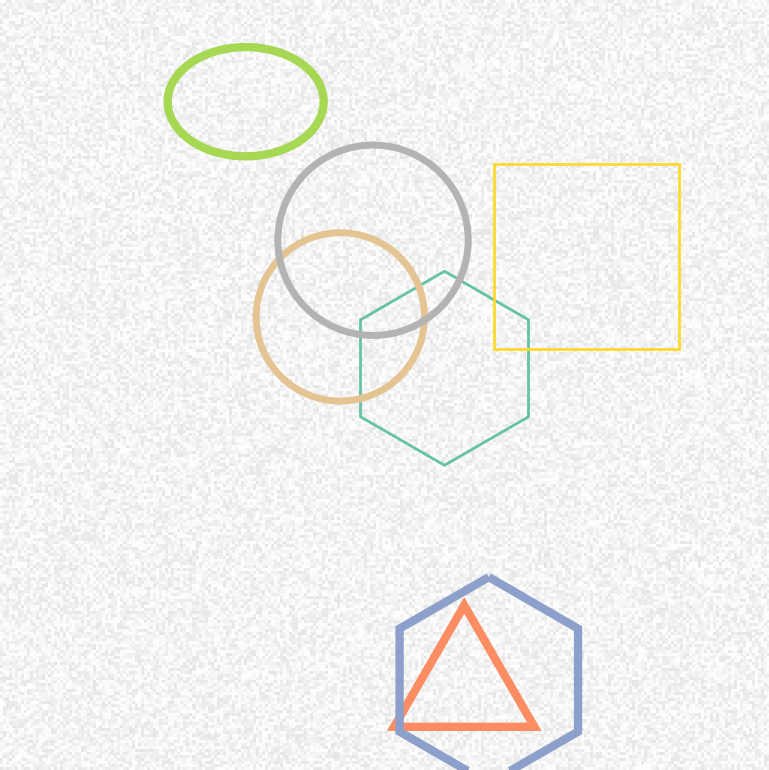[{"shape": "hexagon", "thickness": 1, "radius": 0.63, "center": [0.577, 0.522]}, {"shape": "triangle", "thickness": 3, "radius": 0.53, "center": [0.603, 0.109]}, {"shape": "hexagon", "thickness": 3, "radius": 0.67, "center": [0.635, 0.117]}, {"shape": "oval", "thickness": 3, "radius": 0.51, "center": [0.319, 0.868]}, {"shape": "square", "thickness": 1, "radius": 0.6, "center": [0.762, 0.667]}, {"shape": "circle", "thickness": 2.5, "radius": 0.55, "center": [0.442, 0.588]}, {"shape": "circle", "thickness": 2.5, "radius": 0.62, "center": [0.484, 0.688]}]